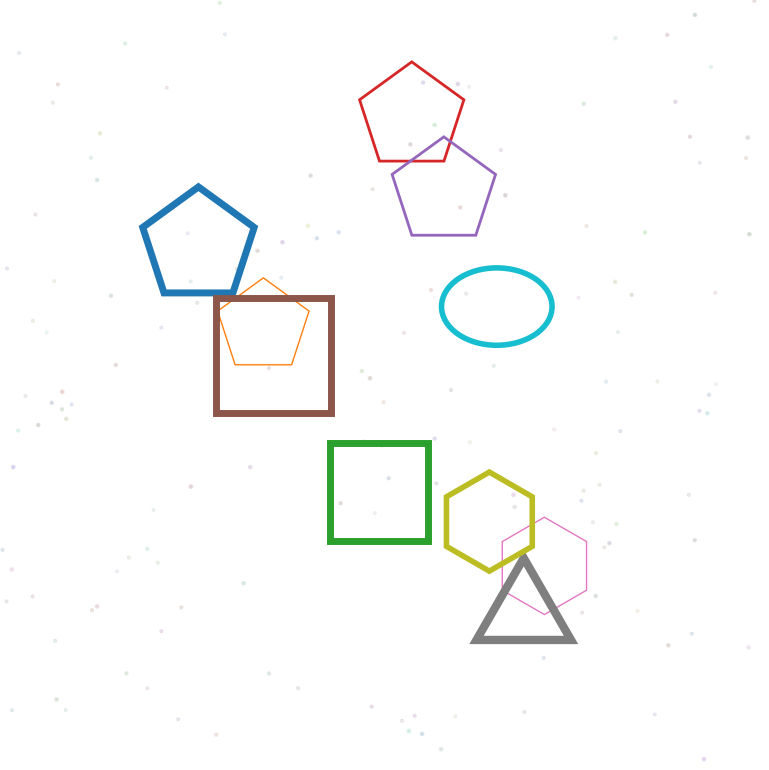[{"shape": "pentagon", "thickness": 2.5, "radius": 0.38, "center": [0.258, 0.681]}, {"shape": "pentagon", "thickness": 0.5, "radius": 0.31, "center": [0.342, 0.577]}, {"shape": "square", "thickness": 2.5, "radius": 0.32, "center": [0.492, 0.361]}, {"shape": "pentagon", "thickness": 1, "radius": 0.36, "center": [0.535, 0.848]}, {"shape": "pentagon", "thickness": 1, "radius": 0.35, "center": [0.576, 0.752]}, {"shape": "square", "thickness": 2.5, "radius": 0.37, "center": [0.356, 0.538]}, {"shape": "hexagon", "thickness": 0.5, "radius": 0.32, "center": [0.707, 0.265]}, {"shape": "triangle", "thickness": 3, "radius": 0.35, "center": [0.68, 0.204]}, {"shape": "hexagon", "thickness": 2, "radius": 0.32, "center": [0.636, 0.323]}, {"shape": "oval", "thickness": 2, "radius": 0.36, "center": [0.645, 0.602]}]